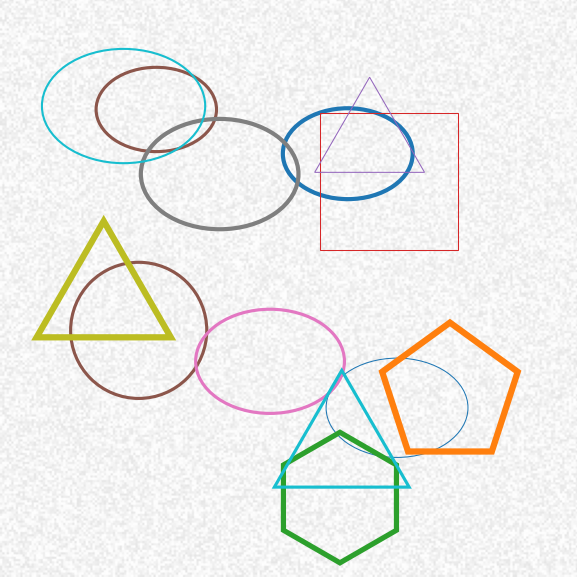[{"shape": "oval", "thickness": 2, "radius": 0.56, "center": [0.602, 0.733]}, {"shape": "oval", "thickness": 0.5, "radius": 0.61, "center": [0.688, 0.293]}, {"shape": "pentagon", "thickness": 3, "radius": 0.62, "center": [0.779, 0.317]}, {"shape": "hexagon", "thickness": 2.5, "radius": 0.56, "center": [0.589, 0.138]}, {"shape": "square", "thickness": 0.5, "radius": 0.59, "center": [0.673, 0.685]}, {"shape": "triangle", "thickness": 0.5, "radius": 0.55, "center": [0.64, 0.756]}, {"shape": "circle", "thickness": 1.5, "radius": 0.59, "center": [0.24, 0.427]}, {"shape": "oval", "thickness": 1.5, "radius": 0.52, "center": [0.271, 0.81]}, {"shape": "oval", "thickness": 1.5, "radius": 0.64, "center": [0.468, 0.373]}, {"shape": "oval", "thickness": 2, "radius": 0.68, "center": [0.38, 0.698]}, {"shape": "triangle", "thickness": 3, "radius": 0.67, "center": [0.18, 0.482]}, {"shape": "oval", "thickness": 1, "radius": 0.71, "center": [0.214, 0.816]}, {"shape": "triangle", "thickness": 1.5, "radius": 0.67, "center": [0.592, 0.223]}]